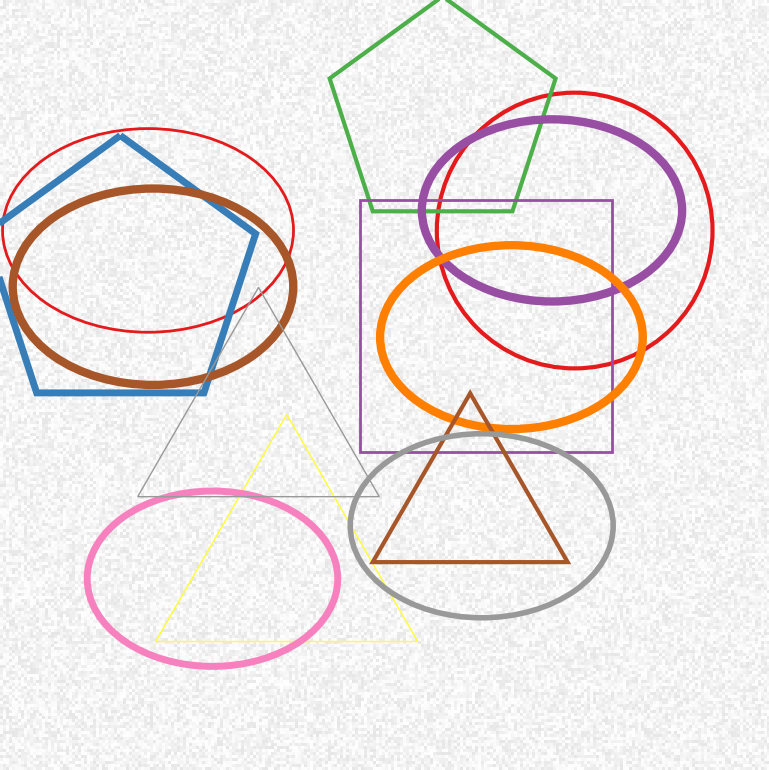[{"shape": "oval", "thickness": 1, "radius": 0.94, "center": [0.192, 0.701]}, {"shape": "circle", "thickness": 1.5, "radius": 0.9, "center": [0.746, 0.701]}, {"shape": "pentagon", "thickness": 2.5, "radius": 0.92, "center": [0.156, 0.639]}, {"shape": "pentagon", "thickness": 1.5, "radius": 0.77, "center": [0.575, 0.85]}, {"shape": "oval", "thickness": 3, "radius": 0.85, "center": [0.717, 0.727]}, {"shape": "square", "thickness": 1, "radius": 0.82, "center": [0.631, 0.577]}, {"shape": "oval", "thickness": 3, "radius": 0.85, "center": [0.664, 0.562]}, {"shape": "triangle", "thickness": 0.5, "radius": 0.98, "center": [0.372, 0.265]}, {"shape": "triangle", "thickness": 1.5, "radius": 0.73, "center": [0.611, 0.343]}, {"shape": "oval", "thickness": 3, "radius": 0.91, "center": [0.199, 0.628]}, {"shape": "oval", "thickness": 2.5, "radius": 0.81, "center": [0.276, 0.248]}, {"shape": "oval", "thickness": 2, "radius": 0.85, "center": [0.626, 0.317]}, {"shape": "triangle", "thickness": 0.5, "radius": 0.91, "center": [0.336, 0.446]}]